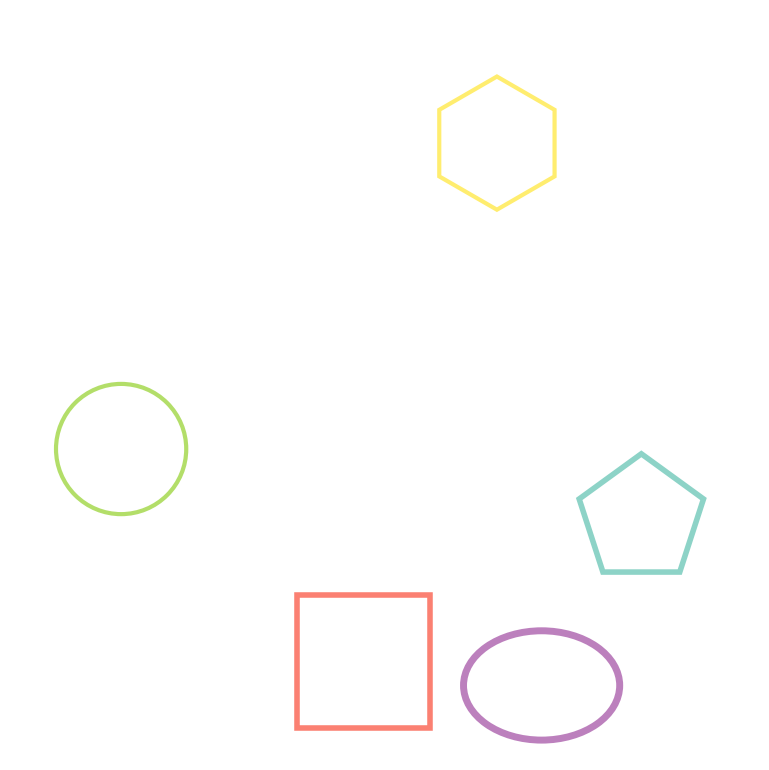[{"shape": "pentagon", "thickness": 2, "radius": 0.42, "center": [0.833, 0.326]}, {"shape": "square", "thickness": 2, "radius": 0.43, "center": [0.472, 0.141]}, {"shape": "circle", "thickness": 1.5, "radius": 0.42, "center": [0.157, 0.417]}, {"shape": "oval", "thickness": 2.5, "radius": 0.51, "center": [0.703, 0.11]}, {"shape": "hexagon", "thickness": 1.5, "radius": 0.43, "center": [0.645, 0.814]}]